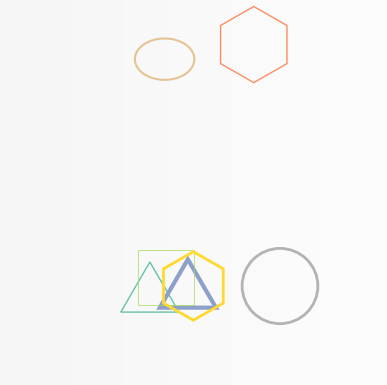[{"shape": "triangle", "thickness": 1, "radius": 0.43, "center": [0.387, 0.233]}, {"shape": "hexagon", "thickness": 1, "radius": 0.49, "center": [0.655, 0.884]}, {"shape": "triangle", "thickness": 3, "radius": 0.42, "center": [0.485, 0.243]}, {"shape": "square", "thickness": 0.5, "radius": 0.36, "center": [0.428, 0.279]}, {"shape": "hexagon", "thickness": 2, "radius": 0.45, "center": [0.499, 0.257]}, {"shape": "oval", "thickness": 1.5, "radius": 0.38, "center": [0.425, 0.846]}, {"shape": "circle", "thickness": 2, "radius": 0.49, "center": [0.723, 0.257]}]